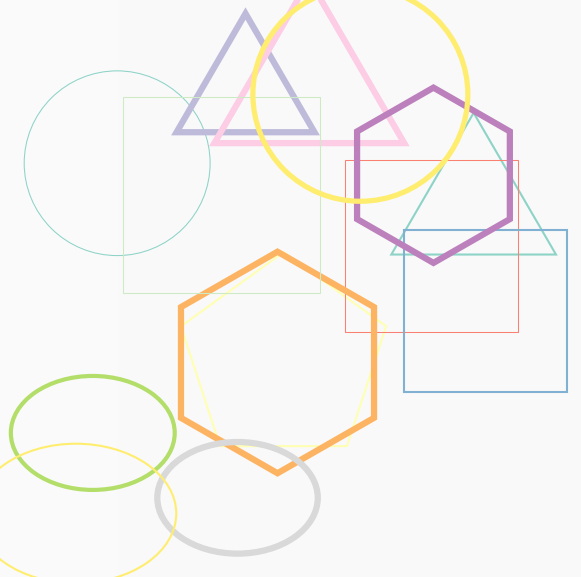[{"shape": "circle", "thickness": 0.5, "radius": 0.8, "center": [0.202, 0.716]}, {"shape": "triangle", "thickness": 1, "radius": 0.82, "center": [0.815, 0.64]}, {"shape": "pentagon", "thickness": 1, "radius": 0.93, "center": [0.488, 0.377]}, {"shape": "triangle", "thickness": 3, "radius": 0.68, "center": [0.422, 0.839]}, {"shape": "square", "thickness": 0.5, "radius": 0.74, "center": [0.743, 0.573]}, {"shape": "square", "thickness": 1, "radius": 0.7, "center": [0.835, 0.46]}, {"shape": "hexagon", "thickness": 3, "radius": 0.96, "center": [0.477, 0.371]}, {"shape": "oval", "thickness": 2, "radius": 0.7, "center": [0.16, 0.249]}, {"shape": "triangle", "thickness": 3, "radius": 0.94, "center": [0.532, 0.846]}, {"shape": "oval", "thickness": 3, "radius": 0.69, "center": [0.409, 0.137]}, {"shape": "hexagon", "thickness": 3, "radius": 0.76, "center": [0.746, 0.696]}, {"shape": "square", "thickness": 0.5, "radius": 0.85, "center": [0.381, 0.661]}, {"shape": "circle", "thickness": 2.5, "radius": 0.92, "center": [0.62, 0.836]}, {"shape": "oval", "thickness": 1, "radius": 0.86, "center": [0.131, 0.11]}]